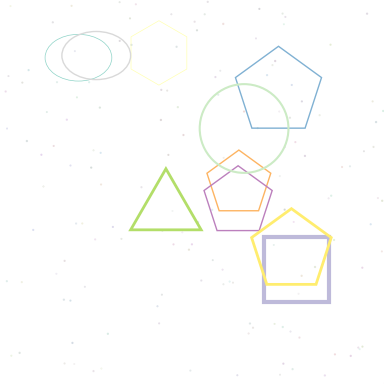[{"shape": "oval", "thickness": 0.5, "radius": 0.43, "center": [0.204, 0.85]}, {"shape": "hexagon", "thickness": 0.5, "radius": 0.42, "center": [0.413, 0.863]}, {"shape": "square", "thickness": 3, "radius": 0.43, "center": [0.77, 0.3]}, {"shape": "pentagon", "thickness": 1, "radius": 0.59, "center": [0.723, 0.762]}, {"shape": "pentagon", "thickness": 1, "radius": 0.44, "center": [0.62, 0.523]}, {"shape": "triangle", "thickness": 2, "radius": 0.53, "center": [0.431, 0.456]}, {"shape": "oval", "thickness": 1, "radius": 0.45, "center": [0.25, 0.856]}, {"shape": "pentagon", "thickness": 1, "radius": 0.47, "center": [0.618, 0.476]}, {"shape": "circle", "thickness": 1.5, "radius": 0.58, "center": [0.634, 0.666]}, {"shape": "pentagon", "thickness": 2, "radius": 0.54, "center": [0.757, 0.349]}]